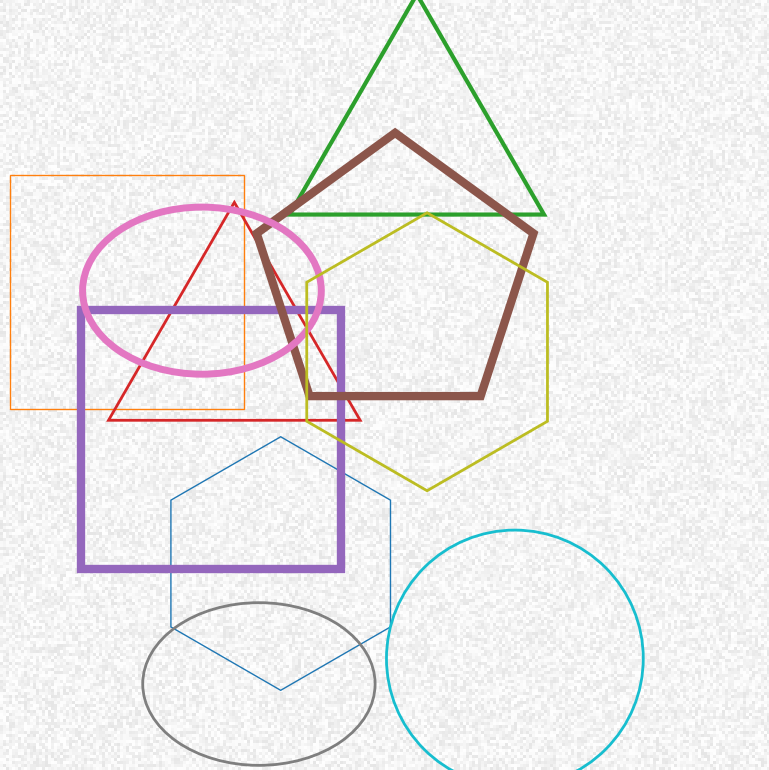[{"shape": "hexagon", "thickness": 0.5, "radius": 0.82, "center": [0.365, 0.268]}, {"shape": "square", "thickness": 0.5, "radius": 0.76, "center": [0.165, 0.621]}, {"shape": "triangle", "thickness": 1.5, "radius": 0.95, "center": [0.541, 0.817]}, {"shape": "triangle", "thickness": 1, "radius": 0.94, "center": [0.304, 0.549]}, {"shape": "square", "thickness": 3, "radius": 0.84, "center": [0.274, 0.429]}, {"shape": "pentagon", "thickness": 3, "radius": 0.94, "center": [0.513, 0.638]}, {"shape": "oval", "thickness": 2.5, "radius": 0.78, "center": [0.262, 0.623]}, {"shape": "oval", "thickness": 1, "radius": 0.75, "center": [0.336, 0.112]}, {"shape": "hexagon", "thickness": 1, "radius": 0.9, "center": [0.555, 0.543]}, {"shape": "circle", "thickness": 1, "radius": 0.83, "center": [0.669, 0.145]}]